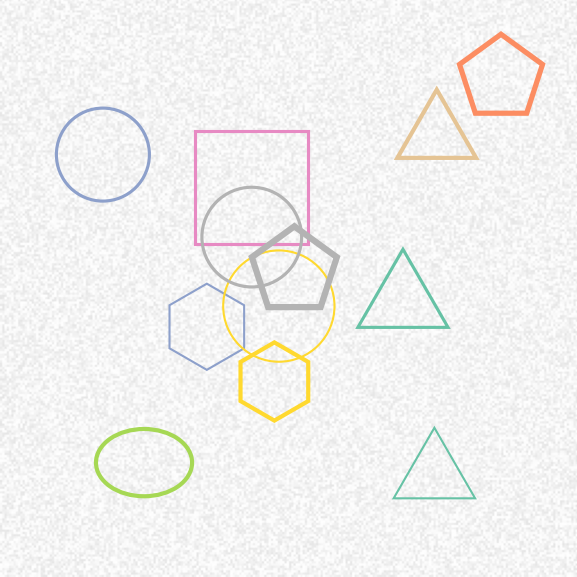[{"shape": "triangle", "thickness": 1.5, "radius": 0.45, "center": [0.698, 0.477]}, {"shape": "triangle", "thickness": 1, "radius": 0.41, "center": [0.752, 0.177]}, {"shape": "pentagon", "thickness": 2.5, "radius": 0.38, "center": [0.868, 0.864]}, {"shape": "circle", "thickness": 1.5, "radius": 0.4, "center": [0.178, 0.731]}, {"shape": "hexagon", "thickness": 1, "radius": 0.37, "center": [0.358, 0.433]}, {"shape": "square", "thickness": 1.5, "radius": 0.49, "center": [0.435, 0.675]}, {"shape": "oval", "thickness": 2, "radius": 0.42, "center": [0.249, 0.198]}, {"shape": "circle", "thickness": 1, "radius": 0.48, "center": [0.483, 0.469]}, {"shape": "hexagon", "thickness": 2, "radius": 0.34, "center": [0.475, 0.339]}, {"shape": "triangle", "thickness": 2, "radius": 0.39, "center": [0.756, 0.765]}, {"shape": "pentagon", "thickness": 3, "radius": 0.39, "center": [0.51, 0.53]}, {"shape": "circle", "thickness": 1.5, "radius": 0.43, "center": [0.436, 0.589]}]